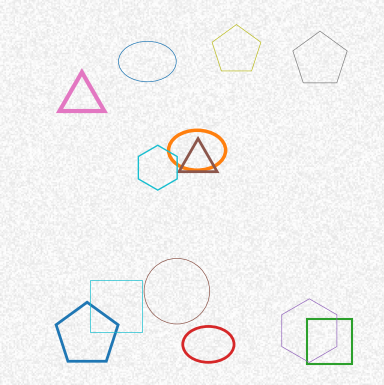[{"shape": "pentagon", "thickness": 2, "radius": 0.42, "center": [0.226, 0.13]}, {"shape": "oval", "thickness": 0.5, "radius": 0.38, "center": [0.383, 0.84]}, {"shape": "oval", "thickness": 2.5, "radius": 0.37, "center": [0.512, 0.61]}, {"shape": "square", "thickness": 1.5, "radius": 0.29, "center": [0.857, 0.114]}, {"shape": "oval", "thickness": 2, "radius": 0.33, "center": [0.541, 0.106]}, {"shape": "hexagon", "thickness": 0.5, "radius": 0.41, "center": [0.803, 0.141]}, {"shape": "circle", "thickness": 0.5, "radius": 0.43, "center": [0.459, 0.244]}, {"shape": "triangle", "thickness": 2, "radius": 0.29, "center": [0.514, 0.583]}, {"shape": "triangle", "thickness": 3, "radius": 0.34, "center": [0.213, 0.745]}, {"shape": "pentagon", "thickness": 0.5, "radius": 0.37, "center": [0.831, 0.845]}, {"shape": "pentagon", "thickness": 0.5, "radius": 0.33, "center": [0.614, 0.87]}, {"shape": "hexagon", "thickness": 1, "radius": 0.29, "center": [0.41, 0.564]}, {"shape": "square", "thickness": 0.5, "radius": 0.34, "center": [0.303, 0.206]}]